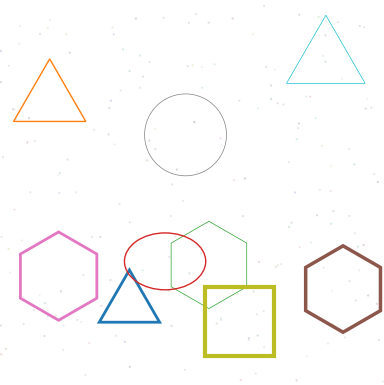[{"shape": "triangle", "thickness": 2, "radius": 0.45, "center": [0.336, 0.208]}, {"shape": "triangle", "thickness": 1, "radius": 0.54, "center": [0.129, 0.739]}, {"shape": "hexagon", "thickness": 0.5, "radius": 0.57, "center": [0.543, 0.312]}, {"shape": "oval", "thickness": 1, "radius": 0.53, "center": [0.429, 0.321]}, {"shape": "hexagon", "thickness": 2.5, "radius": 0.56, "center": [0.891, 0.249]}, {"shape": "hexagon", "thickness": 2, "radius": 0.57, "center": [0.152, 0.283]}, {"shape": "circle", "thickness": 0.5, "radius": 0.53, "center": [0.482, 0.65]}, {"shape": "square", "thickness": 3, "radius": 0.45, "center": [0.623, 0.165]}, {"shape": "triangle", "thickness": 0.5, "radius": 0.59, "center": [0.846, 0.842]}]